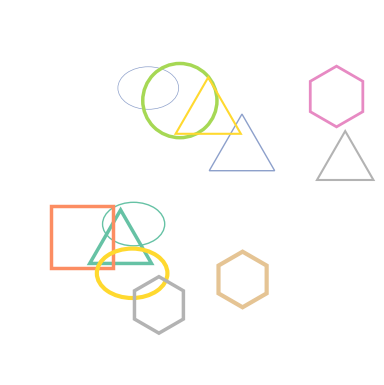[{"shape": "oval", "thickness": 1, "radius": 0.4, "center": [0.347, 0.418]}, {"shape": "triangle", "thickness": 2.5, "radius": 0.46, "center": [0.313, 0.362]}, {"shape": "square", "thickness": 2.5, "radius": 0.4, "center": [0.212, 0.384]}, {"shape": "oval", "thickness": 0.5, "radius": 0.39, "center": [0.385, 0.771]}, {"shape": "triangle", "thickness": 1, "radius": 0.49, "center": [0.628, 0.606]}, {"shape": "hexagon", "thickness": 2, "radius": 0.39, "center": [0.874, 0.749]}, {"shape": "circle", "thickness": 2.5, "radius": 0.48, "center": [0.467, 0.739]}, {"shape": "oval", "thickness": 3, "radius": 0.46, "center": [0.343, 0.29]}, {"shape": "triangle", "thickness": 1.5, "radius": 0.49, "center": [0.541, 0.701]}, {"shape": "hexagon", "thickness": 3, "radius": 0.36, "center": [0.63, 0.274]}, {"shape": "hexagon", "thickness": 2.5, "radius": 0.37, "center": [0.413, 0.208]}, {"shape": "triangle", "thickness": 1.5, "radius": 0.42, "center": [0.897, 0.575]}]